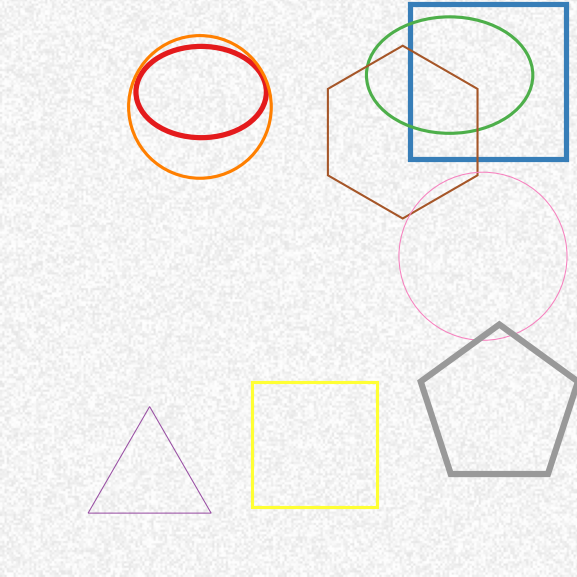[{"shape": "oval", "thickness": 2.5, "radius": 0.56, "center": [0.348, 0.84]}, {"shape": "square", "thickness": 2.5, "radius": 0.67, "center": [0.845, 0.858]}, {"shape": "oval", "thickness": 1.5, "radius": 0.72, "center": [0.779, 0.869]}, {"shape": "triangle", "thickness": 0.5, "radius": 0.62, "center": [0.259, 0.172]}, {"shape": "circle", "thickness": 1.5, "radius": 0.62, "center": [0.346, 0.814]}, {"shape": "square", "thickness": 1.5, "radius": 0.54, "center": [0.545, 0.229]}, {"shape": "hexagon", "thickness": 1, "radius": 0.75, "center": [0.697, 0.77]}, {"shape": "circle", "thickness": 0.5, "radius": 0.73, "center": [0.836, 0.555]}, {"shape": "pentagon", "thickness": 3, "radius": 0.72, "center": [0.865, 0.294]}]